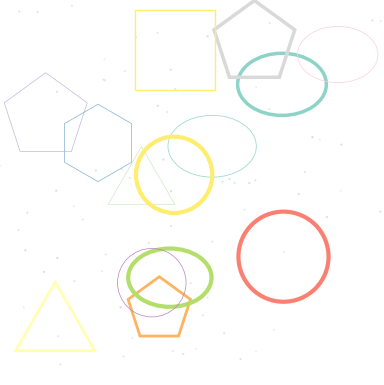[{"shape": "oval", "thickness": 0.5, "radius": 0.57, "center": [0.551, 0.62]}, {"shape": "oval", "thickness": 2.5, "radius": 0.58, "center": [0.732, 0.781]}, {"shape": "triangle", "thickness": 2, "radius": 0.59, "center": [0.143, 0.148]}, {"shape": "pentagon", "thickness": 0.5, "radius": 0.57, "center": [0.119, 0.698]}, {"shape": "circle", "thickness": 3, "radius": 0.59, "center": [0.736, 0.333]}, {"shape": "hexagon", "thickness": 0.5, "radius": 0.5, "center": [0.255, 0.629]}, {"shape": "pentagon", "thickness": 2, "radius": 0.43, "center": [0.414, 0.196]}, {"shape": "oval", "thickness": 3, "radius": 0.54, "center": [0.441, 0.279]}, {"shape": "oval", "thickness": 0.5, "radius": 0.52, "center": [0.877, 0.858]}, {"shape": "pentagon", "thickness": 2.5, "radius": 0.55, "center": [0.661, 0.888]}, {"shape": "circle", "thickness": 0.5, "radius": 0.44, "center": [0.394, 0.266]}, {"shape": "triangle", "thickness": 0.5, "radius": 0.5, "center": [0.368, 0.519]}, {"shape": "square", "thickness": 1, "radius": 0.52, "center": [0.455, 0.87]}, {"shape": "circle", "thickness": 3, "radius": 0.5, "center": [0.452, 0.546]}]